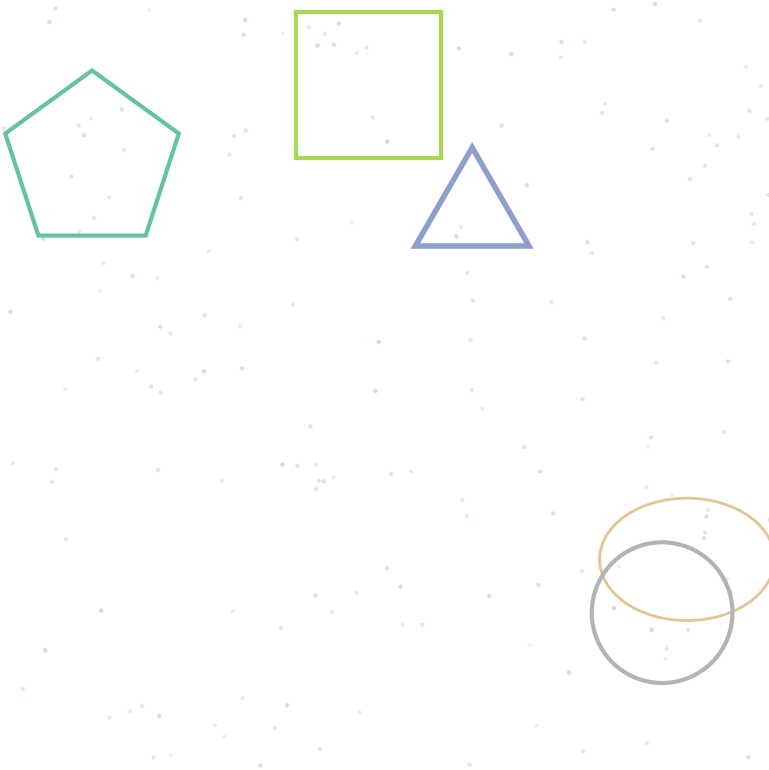[{"shape": "pentagon", "thickness": 1.5, "radius": 0.59, "center": [0.12, 0.79]}, {"shape": "triangle", "thickness": 2, "radius": 0.43, "center": [0.613, 0.723]}, {"shape": "square", "thickness": 1.5, "radius": 0.47, "center": [0.479, 0.889]}, {"shape": "oval", "thickness": 1, "radius": 0.57, "center": [0.892, 0.274]}, {"shape": "circle", "thickness": 1.5, "radius": 0.46, "center": [0.86, 0.204]}]